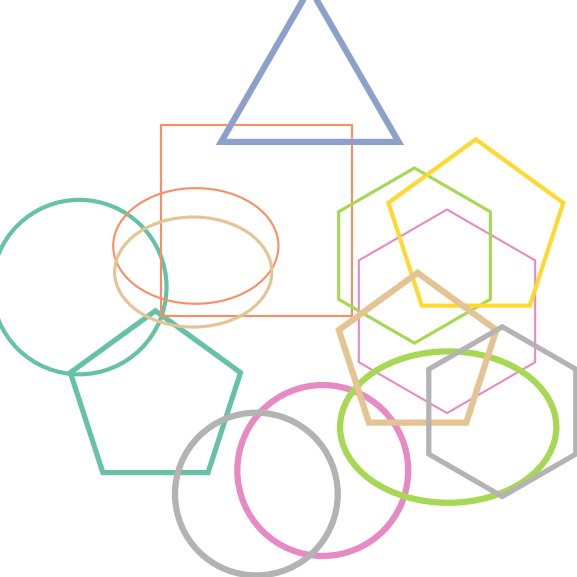[{"shape": "circle", "thickness": 2, "radius": 0.76, "center": [0.137, 0.502]}, {"shape": "pentagon", "thickness": 2.5, "radius": 0.77, "center": [0.269, 0.306]}, {"shape": "square", "thickness": 1, "radius": 0.83, "center": [0.444, 0.618]}, {"shape": "oval", "thickness": 1, "radius": 0.72, "center": [0.339, 0.573]}, {"shape": "triangle", "thickness": 3, "radius": 0.89, "center": [0.537, 0.842]}, {"shape": "circle", "thickness": 3, "radius": 0.74, "center": [0.559, 0.184]}, {"shape": "hexagon", "thickness": 1, "radius": 0.88, "center": [0.774, 0.46]}, {"shape": "hexagon", "thickness": 1.5, "radius": 0.76, "center": [0.718, 0.557]}, {"shape": "oval", "thickness": 3, "radius": 0.94, "center": [0.776, 0.26]}, {"shape": "pentagon", "thickness": 2, "radius": 0.8, "center": [0.824, 0.599]}, {"shape": "oval", "thickness": 1.5, "radius": 0.68, "center": [0.335, 0.528]}, {"shape": "pentagon", "thickness": 3, "radius": 0.72, "center": [0.723, 0.383]}, {"shape": "hexagon", "thickness": 2.5, "radius": 0.73, "center": [0.87, 0.286]}, {"shape": "circle", "thickness": 3, "radius": 0.7, "center": [0.444, 0.144]}]